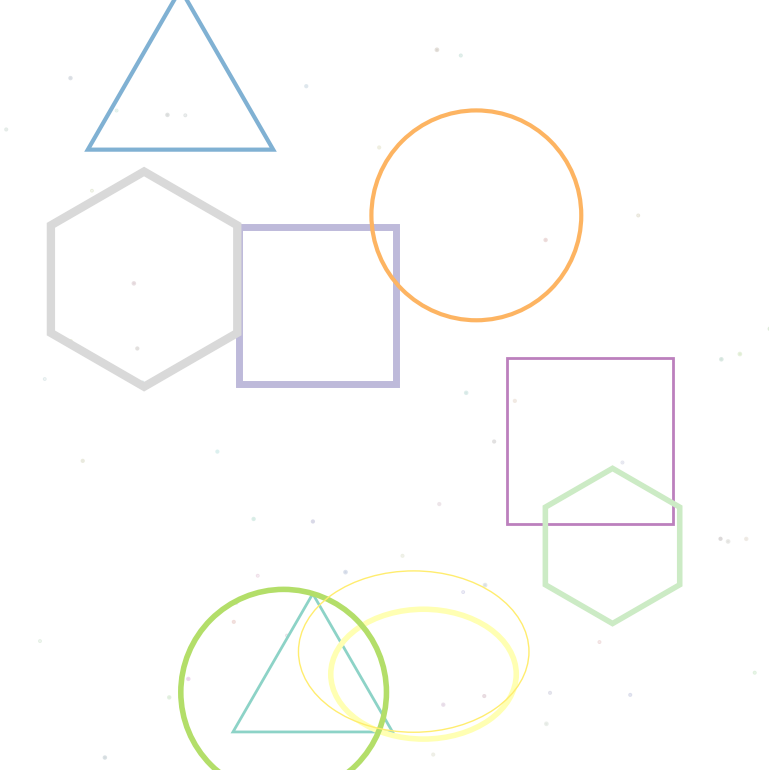[{"shape": "triangle", "thickness": 1, "radius": 0.6, "center": [0.406, 0.109]}, {"shape": "oval", "thickness": 2, "radius": 0.6, "center": [0.55, 0.124]}, {"shape": "square", "thickness": 2.5, "radius": 0.51, "center": [0.413, 0.603]}, {"shape": "triangle", "thickness": 1.5, "radius": 0.69, "center": [0.234, 0.875]}, {"shape": "circle", "thickness": 1.5, "radius": 0.68, "center": [0.619, 0.72]}, {"shape": "circle", "thickness": 2, "radius": 0.67, "center": [0.368, 0.101]}, {"shape": "hexagon", "thickness": 3, "radius": 0.7, "center": [0.187, 0.637]}, {"shape": "square", "thickness": 1, "radius": 0.54, "center": [0.766, 0.428]}, {"shape": "hexagon", "thickness": 2, "radius": 0.5, "center": [0.796, 0.291]}, {"shape": "oval", "thickness": 0.5, "radius": 0.75, "center": [0.537, 0.154]}]